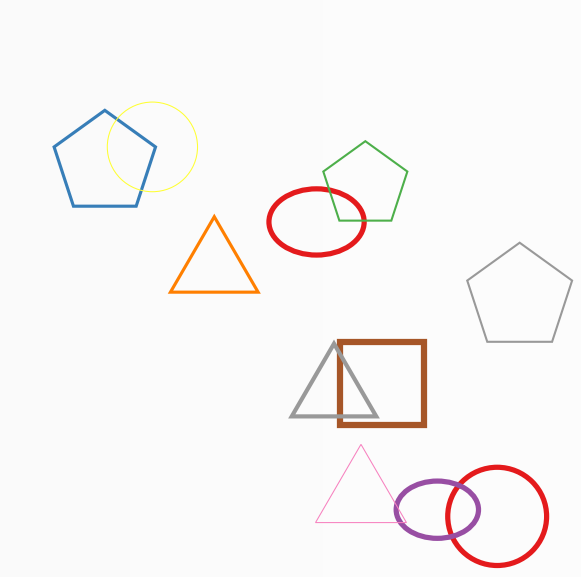[{"shape": "oval", "thickness": 2.5, "radius": 0.41, "center": [0.545, 0.615]}, {"shape": "circle", "thickness": 2.5, "radius": 0.43, "center": [0.855, 0.105]}, {"shape": "pentagon", "thickness": 1.5, "radius": 0.46, "center": [0.18, 0.716]}, {"shape": "pentagon", "thickness": 1, "radius": 0.38, "center": [0.629, 0.679]}, {"shape": "oval", "thickness": 2.5, "radius": 0.35, "center": [0.752, 0.117]}, {"shape": "triangle", "thickness": 1.5, "radius": 0.44, "center": [0.369, 0.537]}, {"shape": "circle", "thickness": 0.5, "radius": 0.39, "center": [0.262, 0.745]}, {"shape": "square", "thickness": 3, "radius": 0.36, "center": [0.657, 0.336]}, {"shape": "triangle", "thickness": 0.5, "radius": 0.45, "center": [0.621, 0.139]}, {"shape": "triangle", "thickness": 2, "radius": 0.42, "center": [0.575, 0.32]}, {"shape": "pentagon", "thickness": 1, "radius": 0.47, "center": [0.894, 0.484]}]